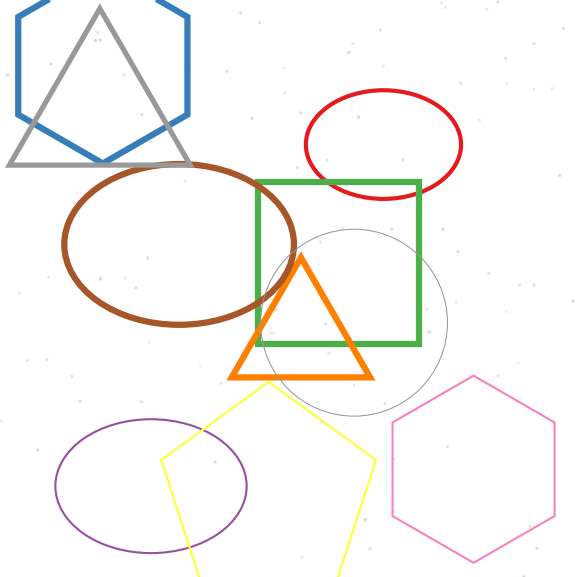[{"shape": "oval", "thickness": 2, "radius": 0.67, "center": [0.664, 0.749]}, {"shape": "hexagon", "thickness": 3, "radius": 0.85, "center": [0.178, 0.885]}, {"shape": "square", "thickness": 3, "radius": 0.7, "center": [0.586, 0.544]}, {"shape": "oval", "thickness": 1, "radius": 0.83, "center": [0.261, 0.157]}, {"shape": "triangle", "thickness": 3, "radius": 0.69, "center": [0.521, 0.415]}, {"shape": "pentagon", "thickness": 1, "radius": 0.98, "center": [0.465, 0.142]}, {"shape": "oval", "thickness": 3, "radius": 0.99, "center": [0.31, 0.576]}, {"shape": "hexagon", "thickness": 1, "radius": 0.81, "center": [0.82, 0.187]}, {"shape": "circle", "thickness": 0.5, "radius": 0.81, "center": [0.613, 0.44]}, {"shape": "triangle", "thickness": 2.5, "radius": 0.9, "center": [0.173, 0.804]}]